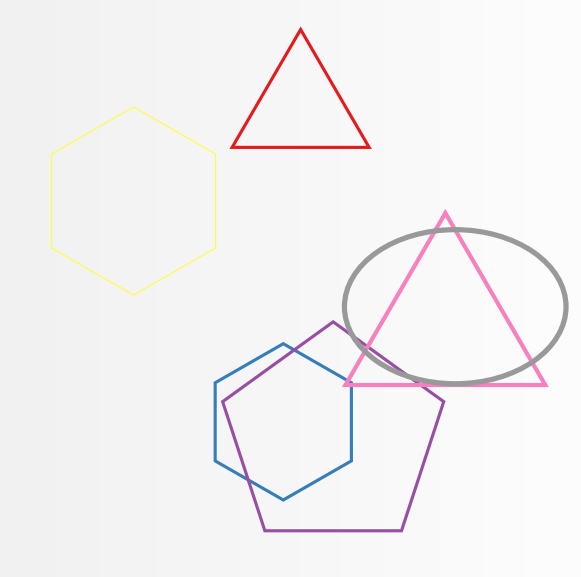[{"shape": "triangle", "thickness": 1.5, "radius": 0.68, "center": [0.517, 0.812]}, {"shape": "hexagon", "thickness": 1.5, "radius": 0.68, "center": [0.487, 0.269]}, {"shape": "pentagon", "thickness": 1.5, "radius": 1.0, "center": [0.573, 0.242]}, {"shape": "hexagon", "thickness": 0.5, "radius": 0.81, "center": [0.23, 0.651]}, {"shape": "triangle", "thickness": 2, "radius": 0.99, "center": [0.766, 0.432]}, {"shape": "oval", "thickness": 2.5, "radius": 0.95, "center": [0.783, 0.468]}]